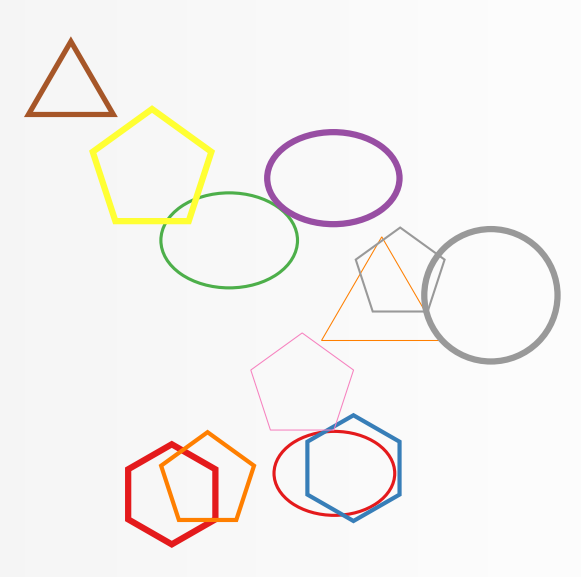[{"shape": "oval", "thickness": 1.5, "radius": 0.52, "center": [0.575, 0.179]}, {"shape": "hexagon", "thickness": 3, "radius": 0.43, "center": [0.296, 0.143]}, {"shape": "hexagon", "thickness": 2, "radius": 0.46, "center": [0.608, 0.189]}, {"shape": "oval", "thickness": 1.5, "radius": 0.59, "center": [0.394, 0.583]}, {"shape": "oval", "thickness": 3, "radius": 0.57, "center": [0.574, 0.691]}, {"shape": "triangle", "thickness": 0.5, "radius": 0.6, "center": [0.657, 0.469]}, {"shape": "pentagon", "thickness": 2, "radius": 0.42, "center": [0.357, 0.167]}, {"shape": "pentagon", "thickness": 3, "radius": 0.54, "center": [0.262, 0.703]}, {"shape": "triangle", "thickness": 2.5, "radius": 0.42, "center": [0.122, 0.843]}, {"shape": "pentagon", "thickness": 0.5, "radius": 0.46, "center": [0.52, 0.33]}, {"shape": "pentagon", "thickness": 1, "radius": 0.4, "center": [0.688, 0.525]}, {"shape": "circle", "thickness": 3, "radius": 0.57, "center": [0.845, 0.488]}]